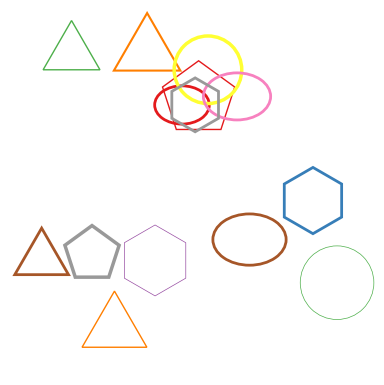[{"shape": "oval", "thickness": 2, "radius": 0.35, "center": [0.473, 0.727]}, {"shape": "pentagon", "thickness": 1, "radius": 0.49, "center": [0.516, 0.743]}, {"shape": "hexagon", "thickness": 2, "radius": 0.43, "center": [0.813, 0.479]}, {"shape": "triangle", "thickness": 1, "radius": 0.43, "center": [0.186, 0.861]}, {"shape": "circle", "thickness": 0.5, "radius": 0.48, "center": [0.875, 0.266]}, {"shape": "hexagon", "thickness": 0.5, "radius": 0.46, "center": [0.403, 0.324]}, {"shape": "triangle", "thickness": 1, "radius": 0.49, "center": [0.297, 0.147]}, {"shape": "triangle", "thickness": 1.5, "radius": 0.5, "center": [0.382, 0.867]}, {"shape": "circle", "thickness": 2.5, "radius": 0.44, "center": [0.54, 0.819]}, {"shape": "triangle", "thickness": 2, "radius": 0.4, "center": [0.108, 0.327]}, {"shape": "oval", "thickness": 2, "radius": 0.48, "center": [0.648, 0.378]}, {"shape": "oval", "thickness": 2, "radius": 0.44, "center": [0.616, 0.75]}, {"shape": "hexagon", "thickness": 2, "radius": 0.35, "center": [0.507, 0.728]}, {"shape": "pentagon", "thickness": 2.5, "radius": 0.37, "center": [0.239, 0.34]}]